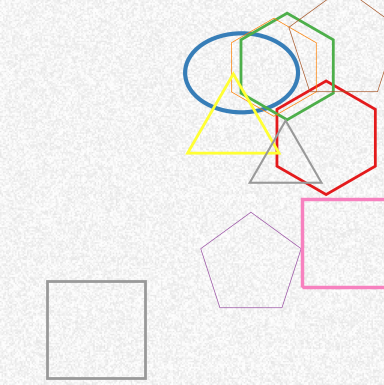[{"shape": "hexagon", "thickness": 2, "radius": 0.74, "center": [0.847, 0.642]}, {"shape": "oval", "thickness": 3, "radius": 0.73, "center": [0.627, 0.811]}, {"shape": "hexagon", "thickness": 2, "radius": 0.69, "center": [0.746, 0.827]}, {"shape": "pentagon", "thickness": 0.5, "radius": 0.69, "center": [0.652, 0.312]}, {"shape": "hexagon", "thickness": 0.5, "radius": 0.64, "center": [0.711, 0.825]}, {"shape": "triangle", "thickness": 2, "radius": 0.69, "center": [0.606, 0.671]}, {"shape": "pentagon", "thickness": 0.5, "radius": 0.75, "center": [0.893, 0.883]}, {"shape": "square", "thickness": 2.5, "radius": 0.57, "center": [0.899, 0.369]}, {"shape": "triangle", "thickness": 1.5, "radius": 0.54, "center": [0.742, 0.579]}, {"shape": "square", "thickness": 2, "radius": 0.63, "center": [0.249, 0.144]}]